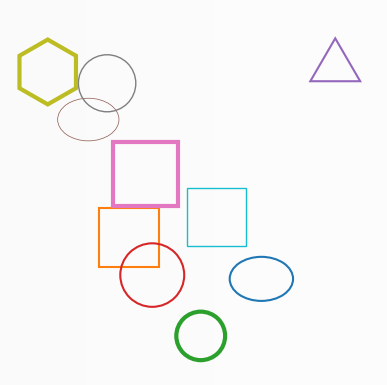[{"shape": "oval", "thickness": 1.5, "radius": 0.41, "center": [0.675, 0.276]}, {"shape": "square", "thickness": 1.5, "radius": 0.39, "center": [0.333, 0.383]}, {"shape": "circle", "thickness": 3, "radius": 0.31, "center": [0.518, 0.128]}, {"shape": "circle", "thickness": 1.5, "radius": 0.41, "center": [0.393, 0.286]}, {"shape": "triangle", "thickness": 1.5, "radius": 0.37, "center": [0.865, 0.826]}, {"shape": "oval", "thickness": 0.5, "radius": 0.4, "center": [0.228, 0.689]}, {"shape": "square", "thickness": 3, "radius": 0.42, "center": [0.376, 0.548]}, {"shape": "circle", "thickness": 1, "radius": 0.37, "center": [0.276, 0.784]}, {"shape": "hexagon", "thickness": 3, "radius": 0.42, "center": [0.123, 0.813]}, {"shape": "square", "thickness": 1, "radius": 0.38, "center": [0.559, 0.437]}]